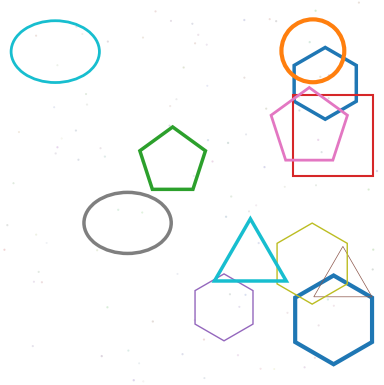[{"shape": "hexagon", "thickness": 2.5, "radius": 0.47, "center": [0.845, 0.783]}, {"shape": "hexagon", "thickness": 3, "radius": 0.58, "center": [0.867, 0.169]}, {"shape": "circle", "thickness": 3, "radius": 0.41, "center": [0.813, 0.868]}, {"shape": "pentagon", "thickness": 2.5, "radius": 0.45, "center": [0.448, 0.581]}, {"shape": "square", "thickness": 1.5, "radius": 0.52, "center": [0.865, 0.648]}, {"shape": "hexagon", "thickness": 1, "radius": 0.43, "center": [0.582, 0.202]}, {"shape": "triangle", "thickness": 0.5, "radius": 0.44, "center": [0.891, 0.273]}, {"shape": "pentagon", "thickness": 2, "radius": 0.52, "center": [0.803, 0.668]}, {"shape": "oval", "thickness": 2.5, "radius": 0.57, "center": [0.331, 0.421]}, {"shape": "hexagon", "thickness": 1, "radius": 0.53, "center": [0.811, 0.315]}, {"shape": "oval", "thickness": 2, "radius": 0.57, "center": [0.144, 0.866]}, {"shape": "triangle", "thickness": 2.5, "radius": 0.54, "center": [0.65, 0.324]}]